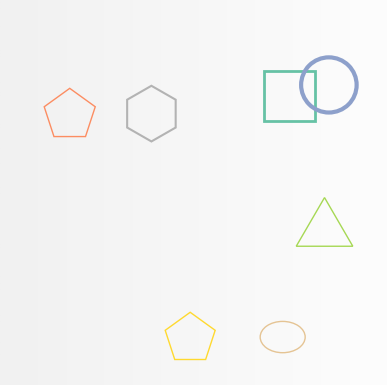[{"shape": "square", "thickness": 2, "radius": 0.32, "center": [0.747, 0.752]}, {"shape": "pentagon", "thickness": 1, "radius": 0.35, "center": [0.18, 0.701]}, {"shape": "circle", "thickness": 3, "radius": 0.36, "center": [0.849, 0.779]}, {"shape": "triangle", "thickness": 1, "radius": 0.42, "center": [0.837, 0.403]}, {"shape": "pentagon", "thickness": 1, "radius": 0.34, "center": [0.491, 0.121]}, {"shape": "oval", "thickness": 1, "radius": 0.29, "center": [0.729, 0.125]}, {"shape": "hexagon", "thickness": 1.5, "radius": 0.36, "center": [0.391, 0.705]}]